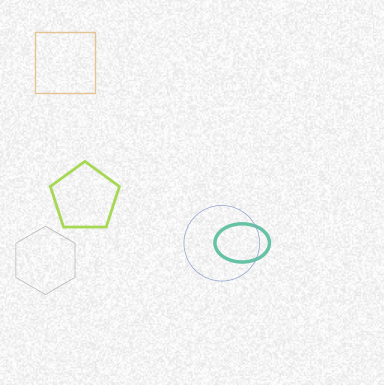[{"shape": "oval", "thickness": 2.5, "radius": 0.35, "center": [0.629, 0.369]}, {"shape": "circle", "thickness": 0.5, "radius": 0.49, "center": [0.576, 0.368]}, {"shape": "pentagon", "thickness": 2, "radius": 0.47, "center": [0.22, 0.487]}, {"shape": "square", "thickness": 1, "radius": 0.39, "center": [0.169, 0.837]}, {"shape": "hexagon", "thickness": 0.5, "radius": 0.44, "center": [0.118, 0.324]}]